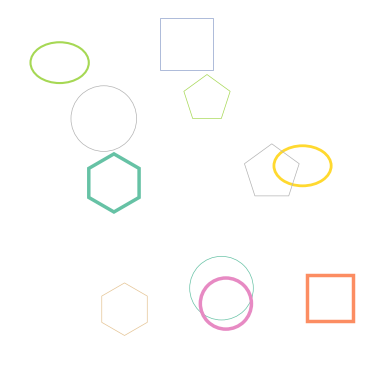[{"shape": "hexagon", "thickness": 2.5, "radius": 0.38, "center": [0.296, 0.525]}, {"shape": "circle", "thickness": 0.5, "radius": 0.41, "center": [0.575, 0.252]}, {"shape": "square", "thickness": 2.5, "radius": 0.3, "center": [0.857, 0.226]}, {"shape": "square", "thickness": 0.5, "radius": 0.34, "center": [0.485, 0.885]}, {"shape": "circle", "thickness": 2.5, "radius": 0.33, "center": [0.587, 0.212]}, {"shape": "oval", "thickness": 1.5, "radius": 0.38, "center": [0.155, 0.837]}, {"shape": "pentagon", "thickness": 0.5, "radius": 0.32, "center": [0.538, 0.743]}, {"shape": "oval", "thickness": 2, "radius": 0.37, "center": [0.786, 0.569]}, {"shape": "hexagon", "thickness": 0.5, "radius": 0.34, "center": [0.323, 0.197]}, {"shape": "pentagon", "thickness": 0.5, "radius": 0.37, "center": [0.706, 0.552]}, {"shape": "circle", "thickness": 0.5, "radius": 0.43, "center": [0.27, 0.692]}]